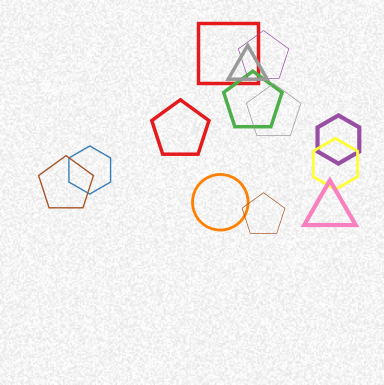[{"shape": "pentagon", "thickness": 2.5, "radius": 0.39, "center": [0.468, 0.663]}, {"shape": "square", "thickness": 2.5, "radius": 0.39, "center": [0.593, 0.864]}, {"shape": "hexagon", "thickness": 1, "radius": 0.31, "center": [0.233, 0.558]}, {"shape": "pentagon", "thickness": 2.5, "radius": 0.4, "center": [0.657, 0.735]}, {"shape": "pentagon", "thickness": 0.5, "radius": 0.34, "center": [0.685, 0.852]}, {"shape": "hexagon", "thickness": 3, "radius": 0.31, "center": [0.879, 0.638]}, {"shape": "circle", "thickness": 2, "radius": 0.36, "center": [0.572, 0.475]}, {"shape": "hexagon", "thickness": 2, "radius": 0.33, "center": [0.871, 0.574]}, {"shape": "pentagon", "thickness": 1, "radius": 0.37, "center": [0.172, 0.521]}, {"shape": "pentagon", "thickness": 0.5, "radius": 0.29, "center": [0.684, 0.441]}, {"shape": "triangle", "thickness": 3, "radius": 0.39, "center": [0.857, 0.454]}, {"shape": "triangle", "thickness": 2.5, "radius": 0.29, "center": [0.643, 0.824]}, {"shape": "pentagon", "thickness": 0.5, "radius": 0.37, "center": [0.711, 0.709]}]